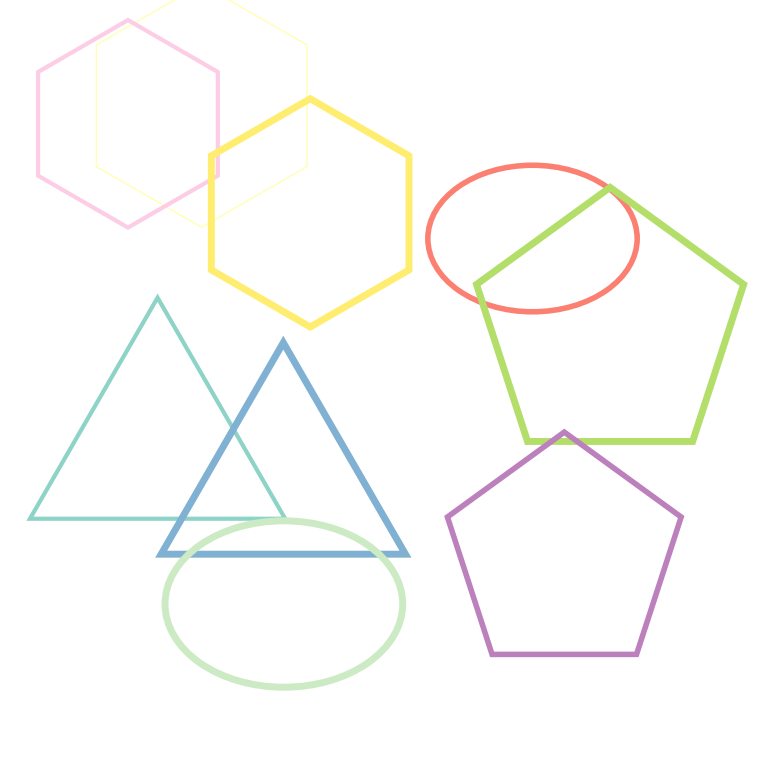[{"shape": "triangle", "thickness": 1.5, "radius": 0.96, "center": [0.205, 0.422]}, {"shape": "hexagon", "thickness": 0.5, "radius": 0.79, "center": [0.262, 0.863]}, {"shape": "oval", "thickness": 2, "radius": 0.68, "center": [0.692, 0.69]}, {"shape": "triangle", "thickness": 2.5, "radius": 0.92, "center": [0.368, 0.372]}, {"shape": "pentagon", "thickness": 2.5, "radius": 0.91, "center": [0.792, 0.574]}, {"shape": "hexagon", "thickness": 1.5, "radius": 0.67, "center": [0.166, 0.839]}, {"shape": "pentagon", "thickness": 2, "radius": 0.8, "center": [0.733, 0.279]}, {"shape": "oval", "thickness": 2.5, "radius": 0.77, "center": [0.369, 0.216]}, {"shape": "hexagon", "thickness": 2.5, "radius": 0.74, "center": [0.403, 0.724]}]